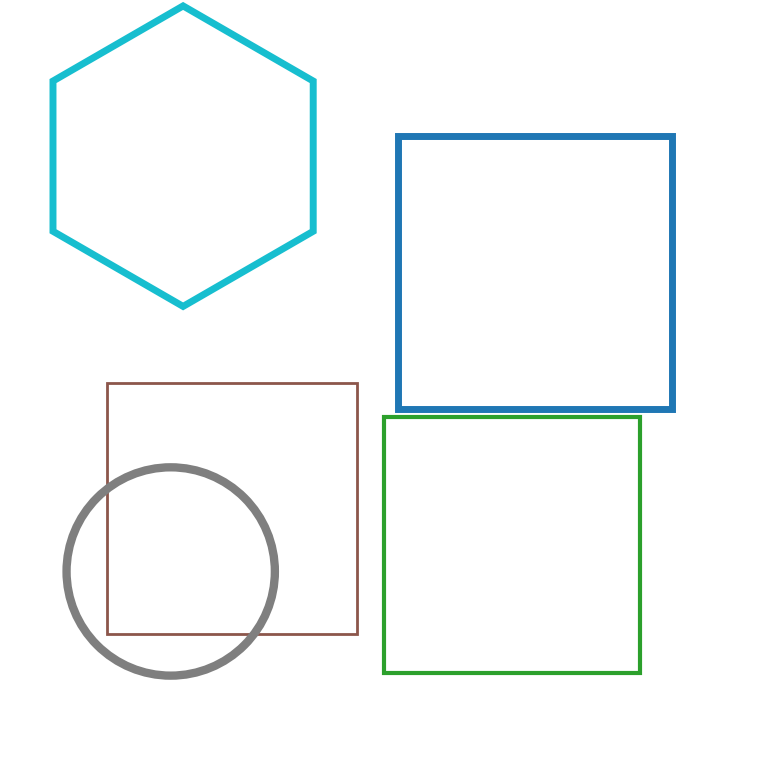[{"shape": "square", "thickness": 2.5, "radius": 0.89, "center": [0.695, 0.646]}, {"shape": "square", "thickness": 1.5, "radius": 0.83, "center": [0.665, 0.292]}, {"shape": "square", "thickness": 1, "radius": 0.81, "center": [0.301, 0.34]}, {"shape": "circle", "thickness": 3, "radius": 0.68, "center": [0.222, 0.258]}, {"shape": "hexagon", "thickness": 2.5, "radius": 0.98, "center": [0.238, 0.797]}]